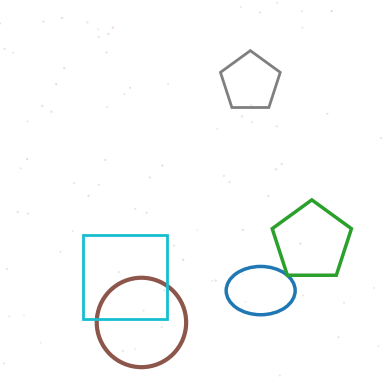[{"shape": "oval", "thickness": 2.5, "radius": 0.45, "center": [0.677, 0.245]}, {"shape": "pentagon", "thickness": 2.5, "radius": 0.54, "center": [0.81, 0.373]}, {"shape": "circle", "thickness": 3, "radius": 0.58, "center": [0.367, 0.162]}, {"shape": "pentagon", "thickness": 2, "radius": 0.41, "center": [0.65, 0.787]}, {"shape": "square", "thickness": 2, "radius": 0.54, "center": [0.324, 0.281]}]